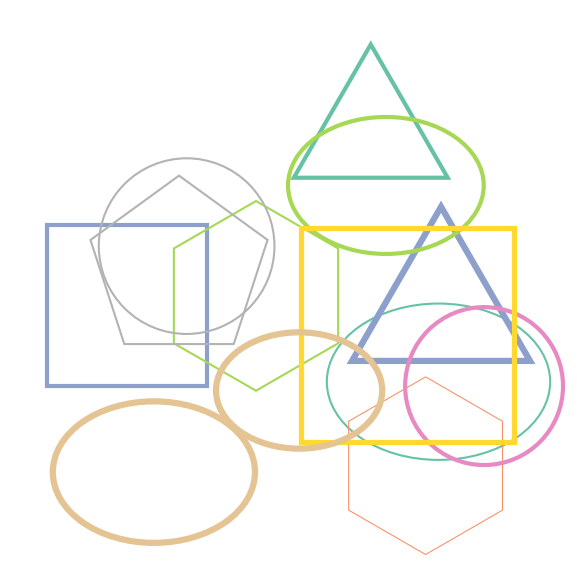[{"shape": "triangle", "thickness": 2, "radius": 0.77, "center": [0.642, 0.768]}, {"shape": "oval", "thickness": 1, "radius": 0.97, "center": [0.759, 0.338]}, {"shape": "hexagon", "thickness": 0.5, "radius": 0.77, "center": [0.737, 0.193]}, {"shape": "square", "thickness": 2, "radius": 0.7, "center": [0.22, 0.471]}, {"shape": "triangle", "thickness": 3, "radius": 0.89, "center": [0.764, 0.463]}, {"shape": "circle", "thickness": 2, "radius": 0.68, "center": [0.838, 0.331]}, {"shape": "hexagon", "thickness": 1, "radius": 0.82, "center": [0.443, 0.487]}, {"shape": "oval", "thickness": 2, "radius": 0.85, "center": [0.668, 0.678]}, {"shape": "square", "thickness": 2.5, "radius": 0.92, "center": [0.705, 0.419]}, {"shape": "oval", "thickness": 3, "radius": 0.72, "center": [0.518, 0.323]}, {"shape": "oval", "thickness": 3, "radius": 0.88, "center": [0.267, 0.182]}, {"shape": "pentagon", "thickness": 1, "radius": 0.81, "center": [0.31, 0.534]}, {"shape": "circle", "thickness": 1, "radius": 0.76, "center": [0.323, 0.573]}]